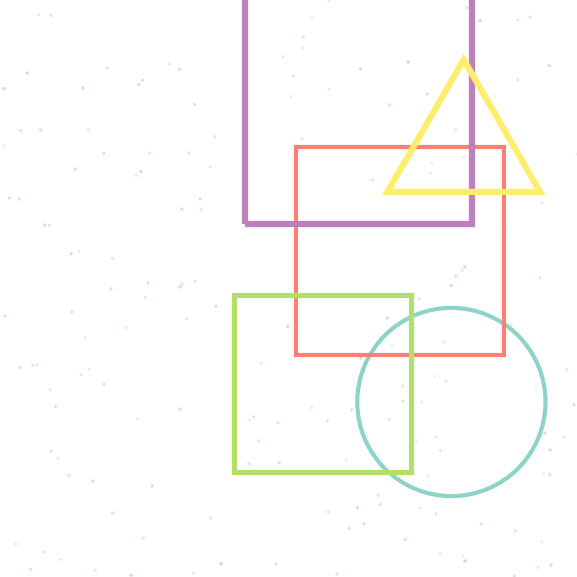[{"shape": "circle", "thickness": 2, "radius": 0.82, "center": [0.782, 0.303]}, {"shape": "square", "thickness": 2, "radius": 0.9, "center": [0.692, 0.565]}, {"shape": "square", "thickness": 2.5, "radius": 0.76, "center": [0.558, 0.335]}, {"shape": "square", "thickness": 3, "radius": 0.98, "center": [0.621, 0.808]}, {"shape": "triangle", "thickness": 3, "radius": 0.76, "center": [0.803, 0.743]}]